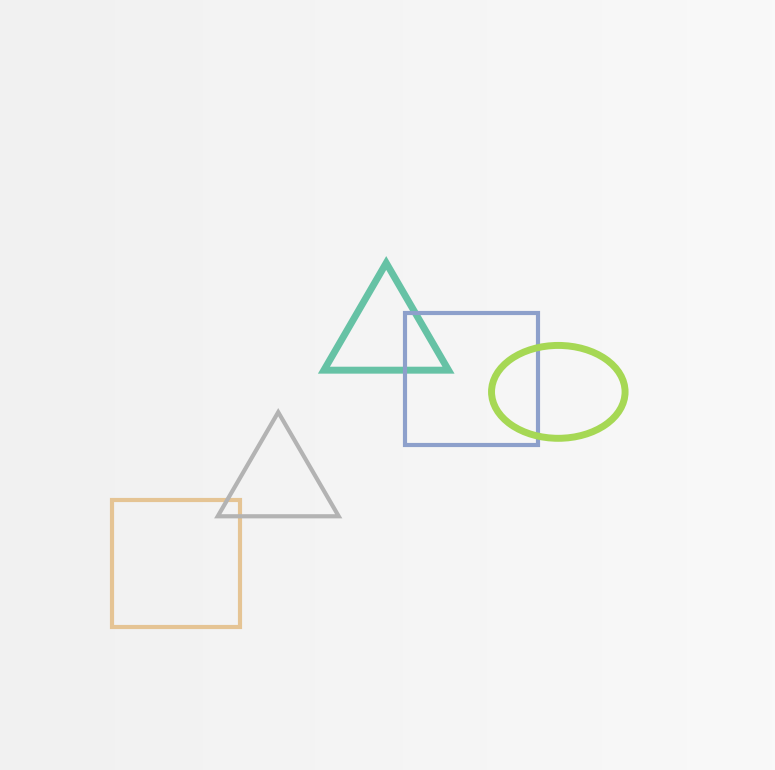[{"shape": "triangle", "thickness": 2.5, "radius": 0.46, "center": [0.498, 0.566]}, {"shape": "square", "thickness": 1.5, "radius": 0.43, "center": [0.608, 0.508]}, {"shape": "oval", "thickness": 2.5, "radius": 0.43, "center": [0.72, 0.491]}, {"shape": "square", "thickness": 1.5, "radius": 0.41, "center": [0.227, 0.268]}, {"shape": "triangle", "thickness": 1.5, "radius": 0.45, "center": [0.359, 0.375]}]